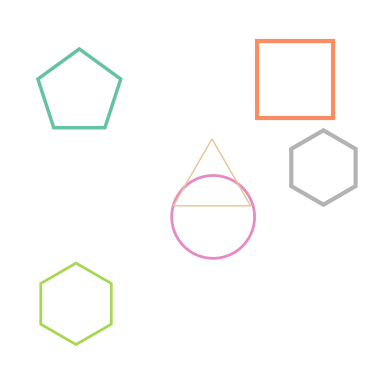[{"shape": "pentagon", "thickness": 2.5, "radius": 0.57, "center": [0.206, 0.76]}, {"shape": "square", "thickness": 3, "radius": 0.5, "center": [0.766, 0.794]}, {"shape": "circle", "thickness": 2, "radius": 0.54, "center": [0.554, 0.437]}, {"shape": "hexagon", "thickness": 2, "radius": 0.53, "center": [0.197, 0.211]}, {"shape": "triangle", "thickness": 1, "radius": 0.58, "center": [0.551, 0.523]}, {"shape": "hexagon", "thickness": 3, "radius": 0.48, "center": [0.84, 0.565]}]